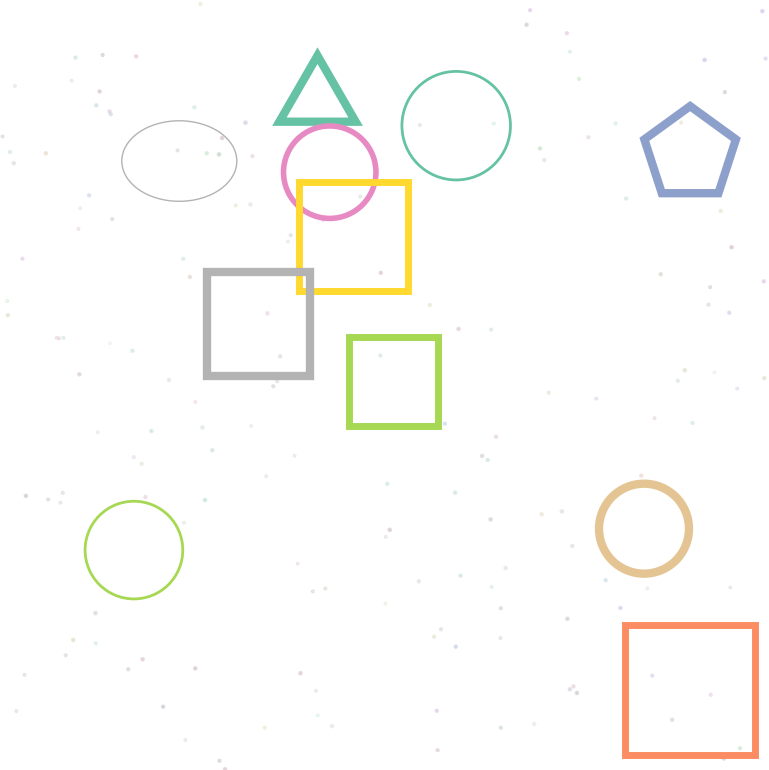[{"shape": "triangle", "thickness": 3, "radius": 0.29, "center": [0.412, 0.871]}, {"shape": "circle", "thickness": 1, "radius": 0.35, "center": [0.592, 0.837]}, {"shape": "square", "thickness": 2.5, "radius": 0.42, "center": [0.896, 0.104]}, {"shape": "pentagon", "thickness": 3, "radius": 0.31, "center": [0.896, 0.8]}, {"shape": "circle", "thickness": 2, "radius": 0.3, "center": [0.428, 0.776]}, {"shape": "circle", "thickness": 1, "radius": 0.32, "center": [0.174, 0.286]}, {"shape": "square", "thickness": 2.5, "radius": 0.29, "center": [0.511, 0.505]}, {"shape": "square", "thickness": 2.5, "radius": 0.35, "center": [0.459, 0.693]}, {"shape": "circle", "thickness": 3, "radius": 0.29, "center": [0.836, 0.313]}, {"shape": "oval", "thickness": 0.5, "radius": 0.37, "center": [0.233, 0.791]}, {"shape": "square", "thickness": 3, "radius": 0.34, "center": [0.336, 0.579]}]